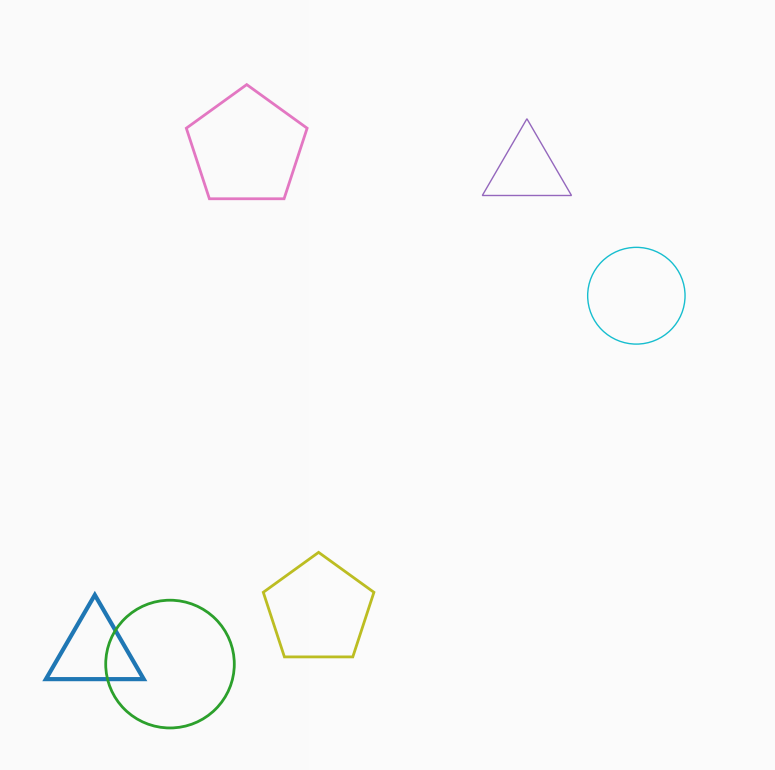[{"shape": "triangle", "thickness": 1.5, "radius": 0.36, "center": [0.122, 0.154]}, {"shape": "circle", "thickness": 1, "radius": 0.41, "center": [0.219, 0.138]}, {"shape": "triangle", "thickness": 0.5, "radius": 0.33, "center": [0.68, 0.779]}, {"shape": "pentagon", "thickness": 1, "radius": 0.41, "center": [0.318, 0.808]}, {"shape": "pentagon", "thickness": 1, "radius": 0.38, "center": [0.411, 0.208]}, {"shape": "circle", "thickness": 0.5, "radius": 0.31, "center": [0.821, 0.616]}]